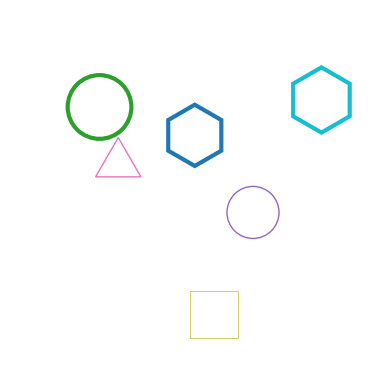[{"shape": "hexagon", "thickness": 3, "radius": 0.4, "center": [0.506, 0.648]}, {"shape": "circle", "thickness": 3, "radius": 0.41, "center": [0.259, 0.722]}, {"shape": "circle", "thickness": 1, "radius": 0.34, "center": [0.657, 0.448]}, {"shape": "triangle", "thickness": 1, "radius": 0.34, "center": [0.307, 0.575]}, {"shape": "square", "thickness": 0.5, "radius": 0.31, "center": [0.556, 0.183]}, {"shape": "hexagon", "thickness": 3, "radius": 0.42, "center": [0.835, 0.74]}]